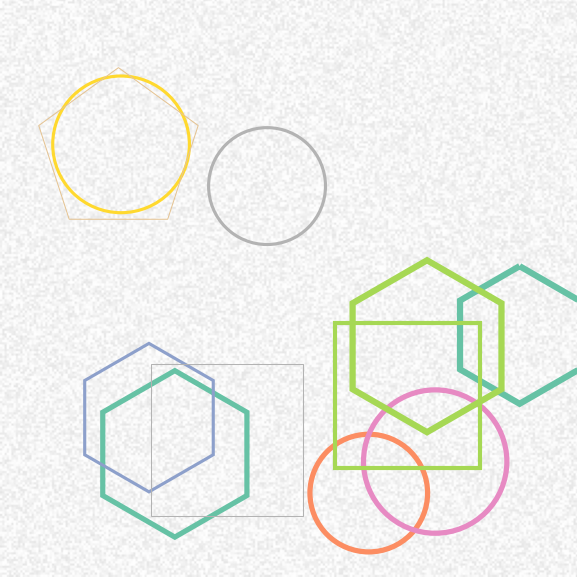[{"shape": "hexagon", "thickness": 2.5, "radius": 0.72, "center": [0.303, 0.213]}, {"shape": "hexagon", "thickness": 3, "radius": 0.6, "center": [0.9, 0.419]}, {"shape": "circle", "thickness": 2.5, "radius": 0.51, "center": [0.639, 0.145]}, {"shape": "hexagon", "thickness": 1.5, "radius": 0.64, "center": [0.258, 0.276]}, {"shape": "circle", "thickness": 2.5, "radius": 0.62, "center": [0.754, 0.2]}, {"shape": "square", "thickness": 2, "radius": 0.63, "center": [0.706, 0.314]}, {"shape": "hexagon", "thickness": 3, "radius": 0.74, "center": [0.739, 0.4]}, {"shape": "circle", "thickness": 1.5, "radius": 0.59, "center": [0.21, 0.749]}, {"shape": "pentagon", "thickness": 0.5, "radius": 0.73, "center": [0.205, 0.737]}, {"shape": "circle", "thickness": 1.5, "radius": 0.51, "center": [0.462, 0.677]}, {"shape": "square", "thickness": 0.5, "radius": 0.66, "center": [0.393, 0.238]}]